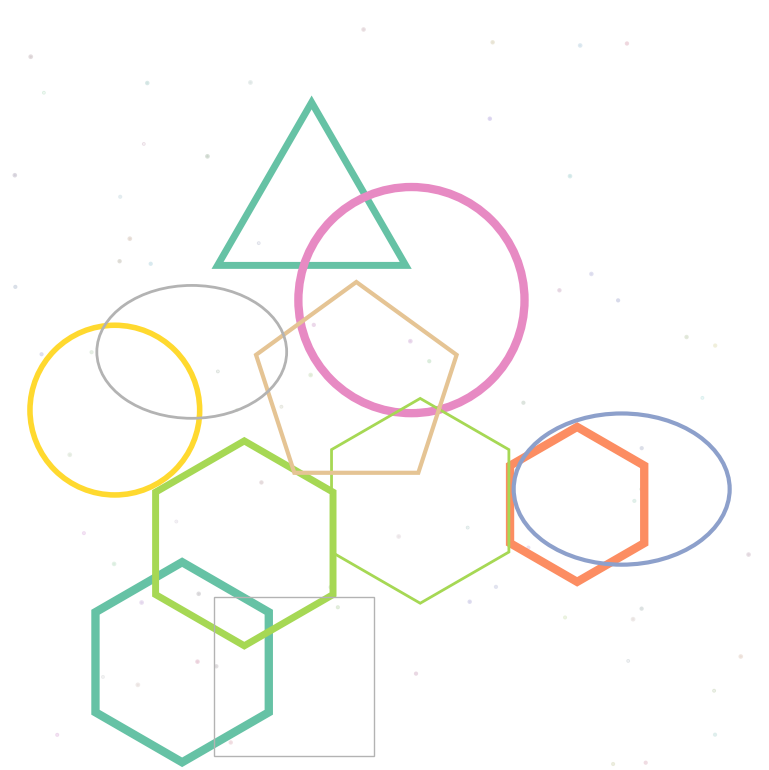[{"shape": "hexagon", "thickness": 3, "radius": 0.65, "center": [0.237, 0.14]}, {"shape": "triangle", "thickness": 2.5, "radius": 0.71, "center": [0.405, 0.726]}, {"shape": "hexagon", "thickness": 3, "radius": 0.5, "center": [0.75, 0.345]}, {"shape": "oval", "thickness": 1.5, "radius": 0.7, "center": [0.807, 0.365]}, {"shape": "circle", "thickness": 3, "radius": 0.73, "center": [0.534, 0.61]}, {"shape": "hexagon", "thickness": 2.5, "radius": 0.67, "center": [0.317, 0.294]}, {"shape": "hexagon", "thickness": 1, "radius": 0.66, "center": [0.546, 0.35]}, {"shape": "circle", "thickness": 2, "radius": 0.55, "center": [0.149, 0.467]}, {"shape": "pentagon", "thickness": 1.5, "radius": 0.68, "center": [0.463, 0.497]}, {"shape": "square", "thickness": 0.5, "radius": 0.52, "center": [0.382, 0.121]}, {"shape": "oval", "thickness": 1, "radius": 0.62, "center": [0.249, 0.543]}]